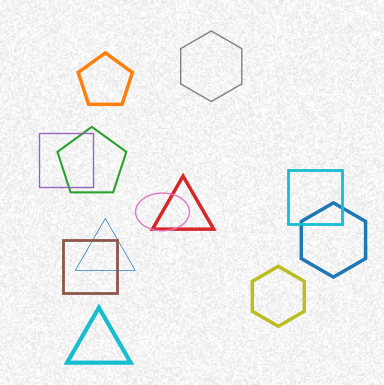[{"shape": "triangle", "thickness": 0.5, "radius": 0.45, "center": [0.273, 0.343]}, {"shape": "hexagon", "thickness": 2.5, "radius": 0.48, "center": [0.866, 0.377]}, {"shape": "pentagon", "thickness": 2.5, "radius": 0.37, "center": [0.274, 0.789]}, {"shape": "pentagon", "thickness": 1.5, "radius": 0.47, "center": [0.239, 0.576]}, {"shape": "triangle", "thickness": 2.5, "radius": 0.46, "center": [0.476, 0.451]}, {"shape": "square", "thickness": 1, "radius": 0.35, "center": [0.171, 0.585]}, {"shape": "square", "thickness": 2, "radius": 0.34, "center": [0.234, 0.308]}, {"shape": "oval", "thickness": 1, "radius": 0.35, "center": [0.422, 0.45]}, {"shape": "hexagon", "thickness": 1, "radius": 0.46, "center": [0.549, 0.828]}, {"shape": "hexagon", "thickness": 2.5, "radius": 0.39, "center": [0.723, 0.23]}, {"shape": "square", "thickness": 2, "radius": 0.35, "center": [0.819, 0.488]}, {"shape": "triangle", "thickness": 3, "radius": 0.48, "center": [0.257, 0.106]}]